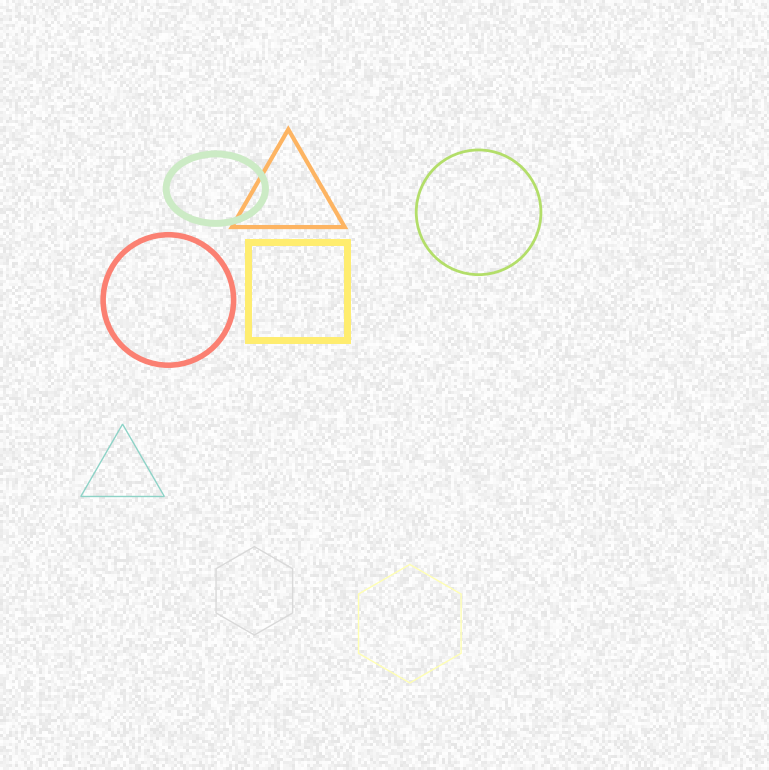[{"shape": "triangle", "thickness": 0.5, "radius": 0.31, "center": [0.159, 0.387]}, {"shape": "hexagon", "thickness": 0.5, "radius": 0.38, "center": [0.532, 0.19]}, {"shape": "circle", "thickness": 2, "radius": 0.42, "center": [0.219, 0.61]}, {"shape": "triangle", "thickness": 1.5, "radius": 0.42, "center": [0.374, 0.747]}, {"shape": "circle", "thickness": 1, "radius": 0.4, "center": [0.622, 0.724]}, {"shape": "hexagon", "thickness": 0.5, "radius": 0.29, "center": [0.33, 0.233]}, {"shape": "oval", "thickness": 2.5, "radius": 0.32, "center": [0.28, 0.755]}, {"shape": "square", "thickness": 2.5, "radius": 0.32, "center": [0.387, 0.622]}]